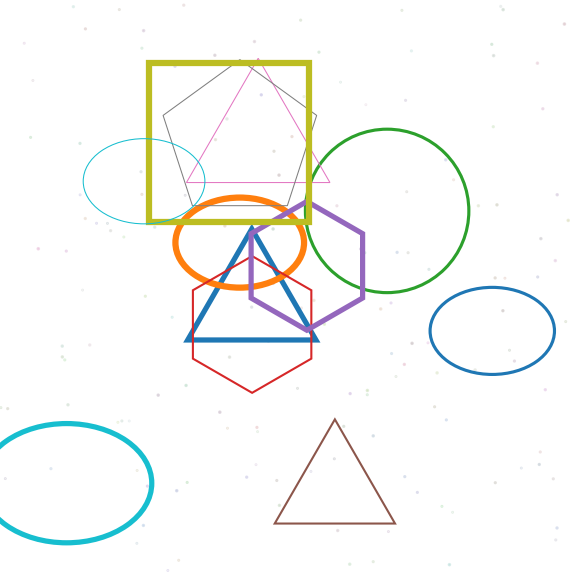[{"shape": "triangle", "thickness": 2.5, "radius": 0.64, "center": [0.436, 0.475]}, {"shape": "oval", "thickness": 1.5, "radius": 0.54, "center": [0.852, 0.426]}, {"shape": "oval", "thickness": 3, "radius": 0.56, "center": [0.415, 0.579]}, {"shape": "circle", "thickness": 1.5, "radius": 0.71, "center": [0.67, 0.634]}, {"shape": "hexagon", "thickness": 1, "radius": 0.59, "center": [0.437, 0.437]}, {"shape": "hexagon", "thickness": 2.5, "radius": 0.56, "center": [0.531, 0.539]}, {"shape": "triangle", "thickness": 1, "radius": 0.6, "center": [0.58, 0.153]}, {"shape": "triangle", "thickness": 0.5, "radius": 0.72, "center": [0.447, 0.755]}, {"shape": "pentagon", "thickness": 0.5, "radius": 0.7, "center": [0.415, 0.756]}, {"shape": "square", "thickness": 3, "radius": 0.69, "center": [0.397, 0.752]}, {"shape": "oval", "thickness": 0.5, "radius": 0.53, "center": [0.249, 0.685]}, {"shape": "oval", "thickness": 2.5, "radius": 0.74, "center": [0.115, 0.162]}]